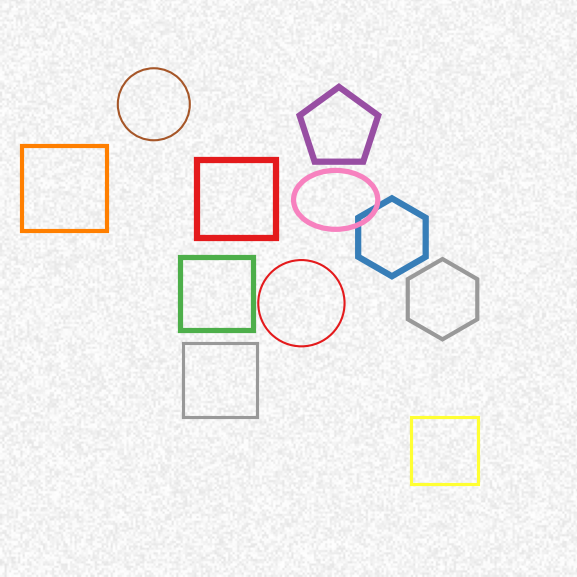[{"shape": "square", "thickness": 3, "radius": 0.34, "center": [0.409, 0.655]}, {"shape": "circle", "thickness": 1, "radius": 0.37, "center": [0.522, 0.474]}, {"shape": "hexagon", "thickness": 3, "radius": 0.34, "center": [0.679, 0.588]}, {"shape": "square", "thickness": 2.5, "radius": 0.32, "center": [0.376, 0.49]}, {"shape": "pentagon", "thickness": 3, "radius": 0.36, "center": [0.587, 0.777]}, {"shape": "square", "thickness": 2, "radius": 0.37, "center": [0.112, 0.673]}, {"shape": "square", "thickness": 1.5, "radius": 0.29, "center": [0.77, 0.219]}, {"shape": "circle", "thickness": 1, "radius": 0.31, "center": [0.266, 0.819]}, {"shape": "oval", "thickness": 2.5, "radius": 0.36, "center": [0.581, 0.653]}, {"shape": "square", "thickness": 1.5, "radius": 0.32, "center": [0.381, 0.342]}, {"shape": "hexagon", "thickness": 2, "radius": 0.35, "center": [0.766, 0.481]}]